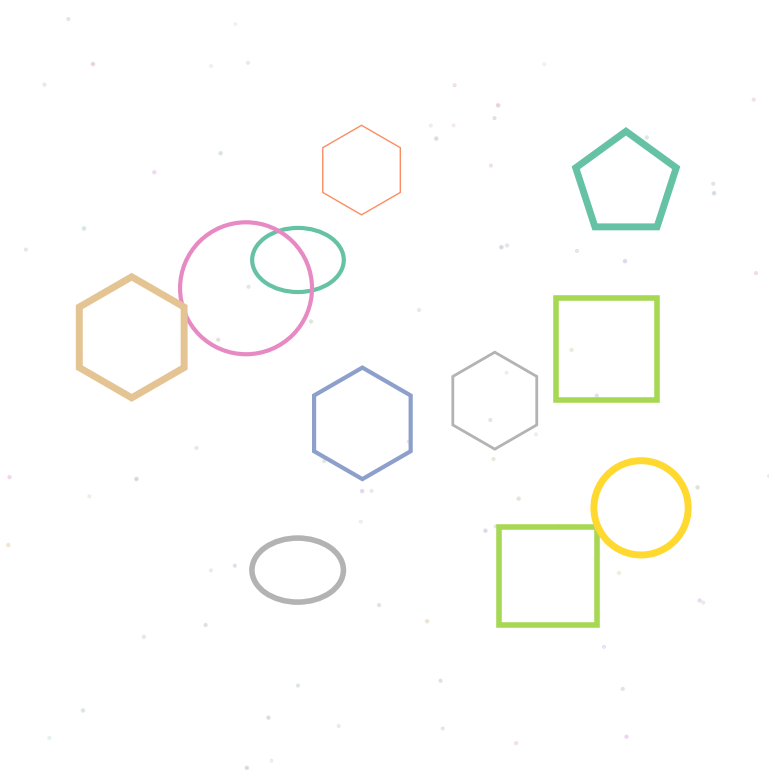[{"shape": "pentagon", "thickness": 2.5, "radius": 0.34, "center": [0.813, 0.761]}, {"shape": "oval", "thickness": 1.5, "radius": 0.3, "center": [0.387, 0.662]}, {"shape": "hexagon", "thickness": 0.5, "radius": 0.29, "center": [0.47, 0.779]}, {"shape": "hexagon", "thickness": 1.5, "radius": 0.36, "center": [0.471, 0.45]}, {"shape": "circle", "thickness": 1.5, "radius": 0.43, "center": [0.32, 0.626]}, {"shape": "square", "thickness": 2, "radius": 0.33, "center": [0.788, 0.547]}, {"shape": "square", "thickness": 2, "radius": 0.32, "center": [0.711, 0.252]}, {"shape": "circle", "thickness": 2.5, "radius": 0.31, "center": [0.833, 0.34]}, {"shape": "hexagon", "thickness": 2.5, "radius": 0.39, "center": [0.171, 0.562]}, {"shape": "oval", "thickness": 2, "radius": 0.3, "center": [0.387, 0.26]}, {"shape": "hexagon", "thickness": 1, "radius": 0.31, "center": [0.643, 0.48]}]